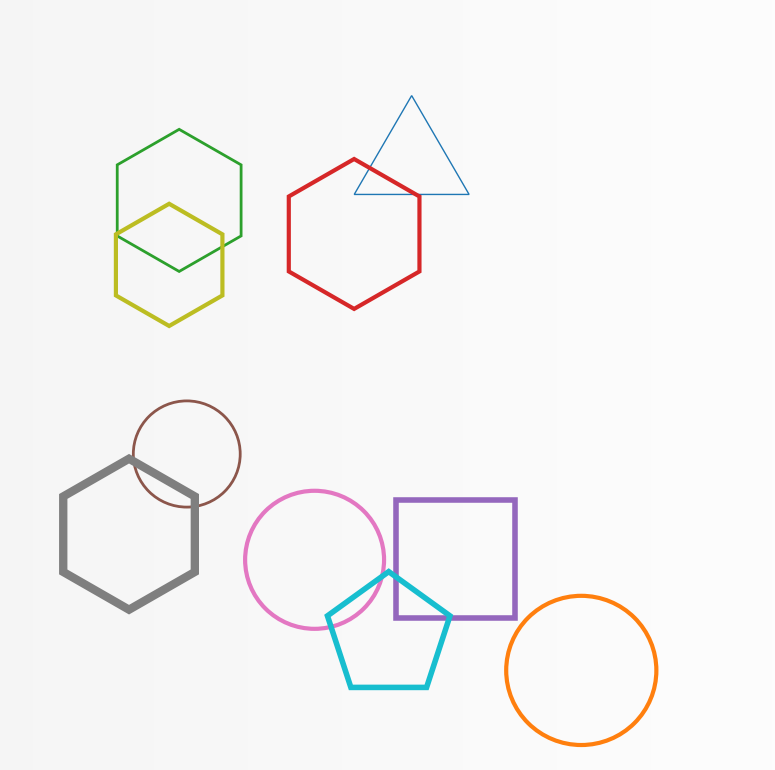[{"shape": "triangle", "thickness": 0.5, "radius": 0.43, "center": [0.531, 0.79]}, {"shape": "circle", "thickness": 1.5, "radius": 0.48, "center": [0.75, 0.129]}, {"shape": "hexagon", "thickness": 1, "radius": 0.46, "center": [0.231, 0.74]}, {"shape": "hexagon", "thickness": 1.5, "radius": 0.49, "center": [0.457, 0.696]}, {"shape": "square", "thickness": 2, "radius": 0.38, "center": [0.588, 0.274]}, {"shape": "circle", "thickness": 1, "radius": 0.34, "center": [0.241, 0.41]}, {"shape": "circle", "thickness": 1.5, "radius": 0.45, "center": [0.406, 0.273]}, {"shape": "hexagon", "thickness": 3, "radius": 0.49, "center": [0.166, 0.306]}, {"shape": "hexagon", "thickness": 1.5, "radius": 0.4, "center": [0.218, 0.656]}, {"shape": "pentagon", "thickness": 2, "radius": 0.42, "center": [0.502, 0.174]}]